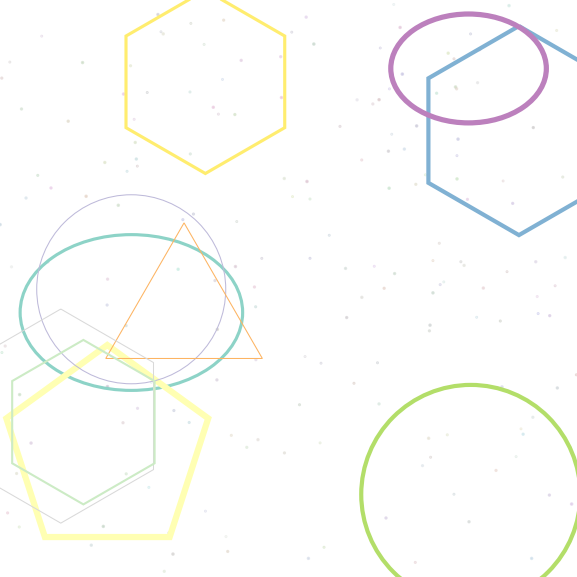[{"shape": "oval", "thickness": 1.5, "radius": 0.96, "center": [0.228, 0.458]}, {"shape": "pentagon", "thickness": 3, "radius": 0.92, "center": [0.186, 0.218]}, {"shape": "circle", "thickness": 0.5, "radius": 0.82, "center": [0.227, 0.498]}, {"shape": "hexagon", "thickness": 2, "radius": 0.91, "center": [0.899, 0.773]}, {"shape": "triangle", "thickness": 0.5, "radius": 0.78, "center": [0.319, 0.457]}, {"shape": "circle", "thickness": 2, "radius": 0.95, "center": [0.815, 0.143]}, {"shape": "hexagon", "thickness": 0.5, "radius": 0.93, "center": [0.105, 0.279]}, {"shape": "oval", "thickness": 2.5, "radius": 0.67, "center": [0.811, 0.881]}, {"shape": "hexagon", "thickness": 1, "radius": 0.71, "center": [0.144, 0.268]}, {"shape": "hexagon", "thickness": 1.5, "radius": 0.79, "center": [0.356, 0.857]}]